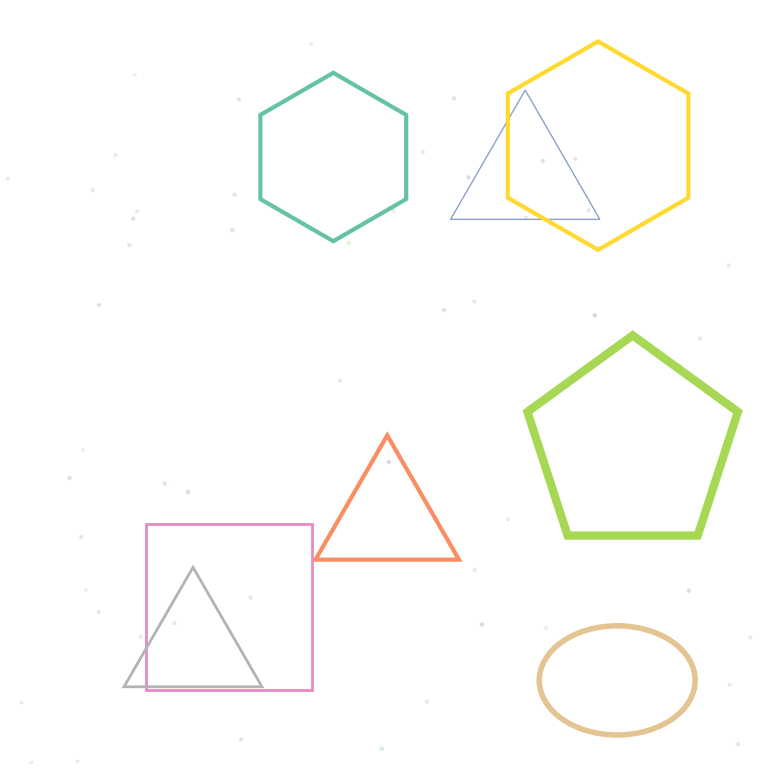[{"shape": "hexagon", "thickness": 1.5, "radius": 0.55, "center": [0.433, 0.796]}, {"shape": "triangle", "thickness": 1.5, "radius": 0.54, "center": [0.503, 0.327]}, {"shape": "triangle", "thickness": 0.5, "radius": 0.56, "center": [0.682, 0.771]}, {"shape": "square", "thickness": 1, "radius": 0.54, "center": [0.297, 0.211]}, {"shape": "pentagon", "thickness": 3, "radius": 0.72, "center": [0.822, 0.421]}, {"shape": "hexagon", "thickness": 1.5, "radius": 0.68, "center": [0.777, 0.811]}, {"shape": "oval", "thickness": 2, "radius": 0.51, "center": [0.802, 0.116]}, {"shape": "triangle", "thickness": 1, "radius": 0.52, "center": [0.251, 0.16]}]